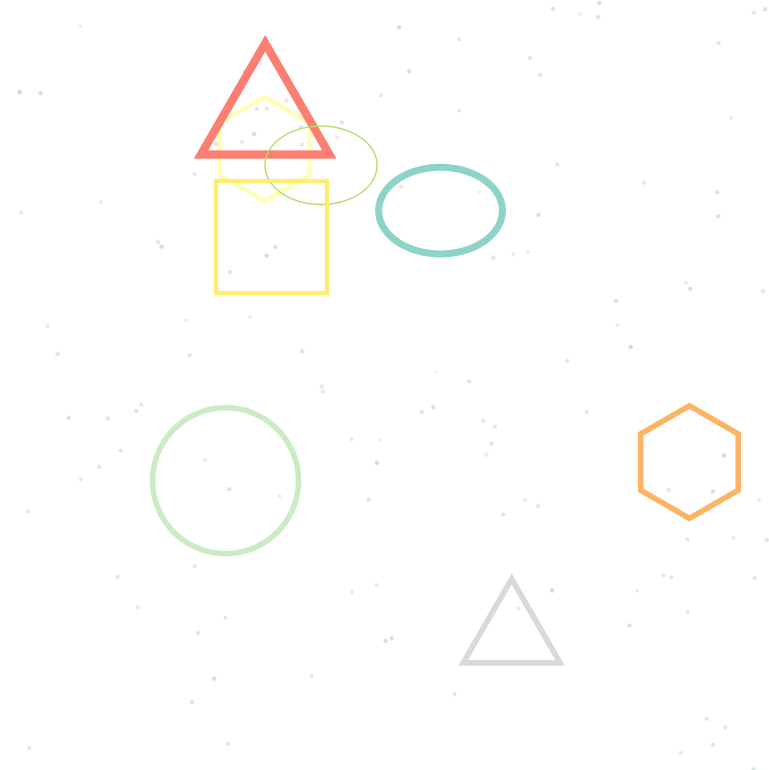[{"shape": "oval", "thickness": 2.5, "radius": 0.4, "center": [0.572, 0.726]}, {"shape": "hexagon", "thickness": 1.5, "radius": 0.34, "center": [0.344, 0.806]}, {"shape": "triangle", "thickness": 3, "radius": 0.48, "center": [0.344, 0.847]}, {"shape": "hexagon", "thickness": 2, "radius": 0.37, "center": [0.895, 0.4]}, {"shape": "oval", "thickness": 0.5, "radius": 0.36, "center": [0.417, 0.785]}, {"shape": "triangle", "thickness": 2, "radius": 0.36, "center": [0.664, 0.176]}, {"shape": "circle", "thickness": 2, "radius": 0.47, "center": [0.293, 0.376]}, {"shape": "square", "thickness": 1.5, "radius": 0.36, "center": [0.353, 0.692]}]